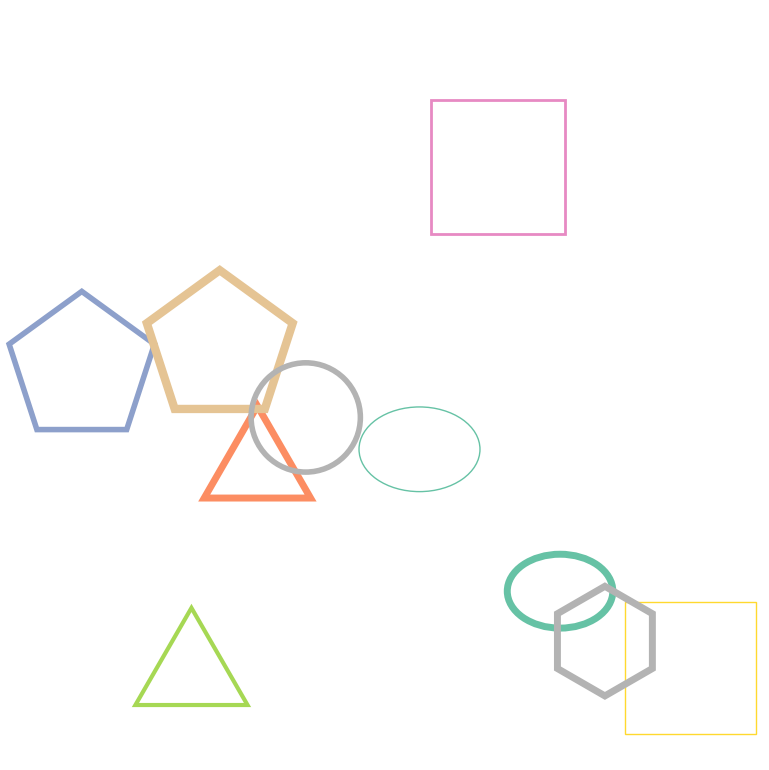[{"shape": "oval", "thickness": 0.5, "radius": 0.39, "center": [0.545, 0.417]}, {"shape": "oval", "thickness": 2.5, "radius": 0.34, "center": [0.727, 0.232]}, {"shape": "triangle", "thickness": 2.5, "radius": 0.4, "center": [0.334, 0.393]}, {"shape": "pentagon", "thickness": 2, "radius": 0.5, "center": [0.106, 0.522]}, {"shape": "square", "thickness": 1, "radius": 0.43, "center": [0.647, 0.783]}, {"shape": "triangle", "thickness": 1.5, "radius": 0.42, "center": [0.249, 0.126]}, {"shape": "square", "thickness": 0.5, "radius": 0.43, "center": [0.897, 0.132]}, {"shape": "pentagon", "thickness": 3, "radius": 0.5, "center": [0.285, 0.549]}, {"shape": "hexagon", "thickness": 2.5, "radius": 0.36, "center": [0.786, 0.167]}, {"shape": "circle", "thickness": 2, "radius": 0.35, "center": [0.397, 0.458]}]